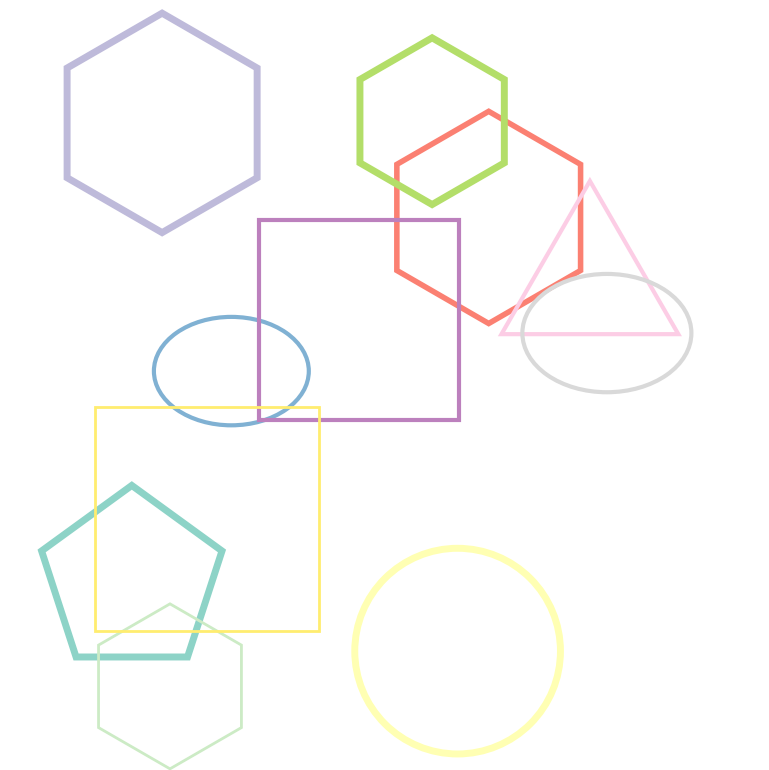[{"shape": "pentagon", "thickness": 2.5, "radius": 0.62, "center": [0.171, 0.246]}, {"shape": "circle", "thickness": 2.5, "radius": 0.67, "center": [0.594, 0.154]}, {"shape": "hexagon", "thickness": 2.5, "radius": 0.71, "center": [0.211, 0.84]}, {"shape": "hexagon", "thickness": 2, "radius": 0.69, "center": [0.635, 0.718]}, {"shape": "oval", "thickness": 1.5, "radius": 0.5, "center": [0.3, 0.518]}, {"shape": "hexagon", "thickness": 2.5, "radius": 0.54, "center": [0.561, 0.843]}, {"shape": "triangle", "thickness": 1.5, "radius": 0.66, "center": [0.766, 0.632]}, {"shape": "oval", "thickness": 1.5, "radius": 0.55, "center": [0.788, 0.567]}, {"shape": "square", "thickness": 1.5, "radius": 0.65, "center": [0.466, 0.585]}, {"shape": "hexagon", "thickness": 1, "radius": 0.54, "center": [0.221, 0.109]}, {"shape": "square", "thickness": 1, "radius": 0.73, "center": [0.269, 0.326]}]